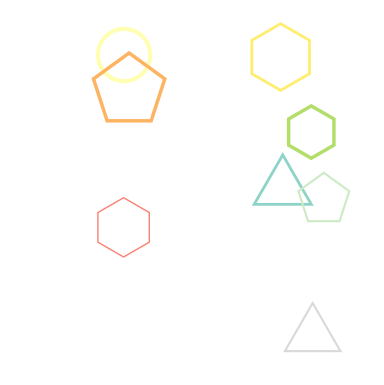[{"shape": "triangle", "thickness": 2, "radius": 0.43, "center": [0.734, 0.512]}, {"shape": "circle", "thickness": 3, "radius": 0.34, "center": [0.322, 0.857]}, {"shape": "hexagon", "thickness": 1, "radius": 0.39, "center": [0.321, 0.409]}, {"shape": "pentagon", "thickness": 2.5, "radius": 0.49, "center": [0.335, 0.765]}, {"shape": "hexagon", "thickness": 2.5, "radius": 0.34, "center": [0.809, 0.657]}, {"shape": "triangle", "thickness": 1.5, "radius": 0.42, "center": [0.812, 0.13]}, {"shape": "pentagon", "thickness": 1.5, "radius": 0.35, "center": [0.841, 0.482]}, {"shape": "hexagon", "thickness": 2, "radius": 0.43, "center": [0.729, 0.852]}]